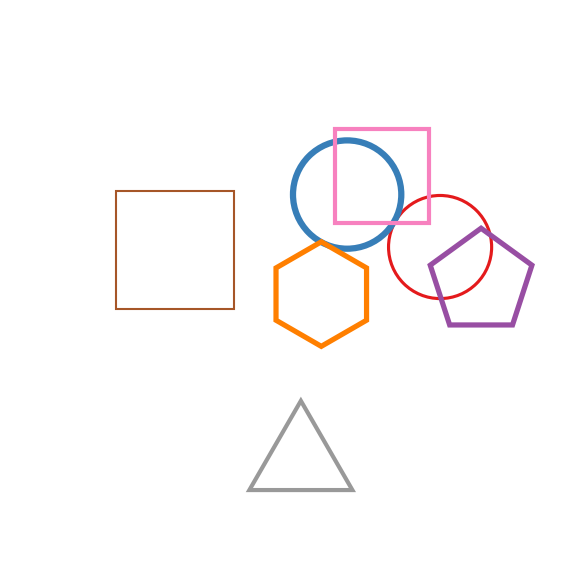[{"shape": "circle", "thickness": 1.5, "radius": 0.45, "center": [0.762, 0.571]}, {"shape": "circle", "thickness": 3, "radius": 0.47, "center": [0.601, 0.662]}, {"shape": "pentagon", "thickness": 2.5, "radius": 0.46, "center": [0.833, 0.511]}, {"shape": "hexagon", "thickness": 2.5, "radius": 0.45, "center": [0.556, 0.49]}, {"shape": "square", "thickness": 1, "radius": 0.51, "center": [0.303, 0.566]}, {"shape": "square", "thickness": 2, "radius": 0.41, "center": [0.662, 0.694]}, {"shape": "triangle", "thickness": 2, "radius": 0.51, "center": [0.521, 0.202]}]